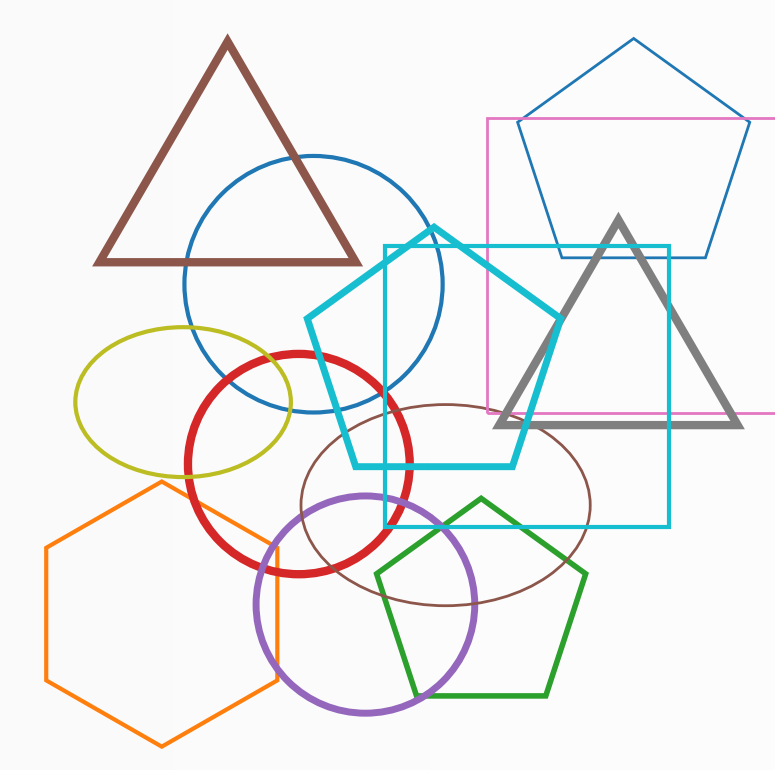[{"shape": "pentagon", "thickness": 1, "radius": 0.79, "center": [0.818, 0.793]}, {"shape": "circle", "thickness": 1.5, "radius": 0.83, "center": [0.405, 0.631]}, {"shape": "hexagon", "thickness": 1.5, "radius": 0.86, "center": [0.209, 0.202]}, {"shape": "pentagon", "thickness": 2, "radius": 0.71, "center": [0.621, 0.211]}, {"shape": "circle", "thickness": 3, "radius": 0.72, "center": [0.386, 0.397]}, {"shape": "circle", "thickness": 2.5, "radius": 0.71, "center": [0.471, 0.215]}, {"shape": "oval", "thickness": 1, "radius": 0.93, "center": [0.575, 0.344]}, {"shape": "triangle", "thickness": 3, "radius": 0.96, "center": [0.294, 0.755]}, {"shape": "square", "thickness": 1, "radius": 0.96, "center": [0.821, 0.655]}, {"shape": "triangle", "thickness": 3, "radius": 0.89, "center": [0.798, 0.537]}, {"shape": "oval", "thickness": 1.5, "radius": 0.7, "center": [0.236, 0.478]}, {"shape": "square", "thickness": 1.5, "radius": 0.91, "center": [0.68, 0.498]}, {"shape": "pentagon", "thickness": 2.5, "radius": 0.86, "center": [0.56, 0.533]}]